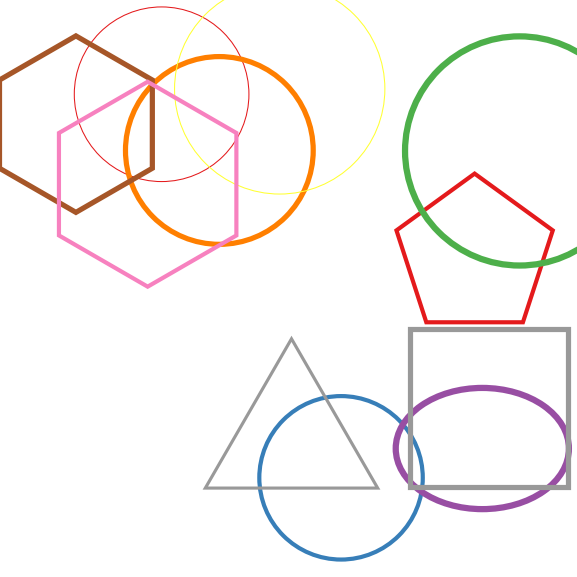[{"shape": "pentagon", "thickness": 2, "radius": 0.71, "center": [0.822, 0.556]}, {"shape": "circle", "thickness": 0.5, "radius": 0.76, "center": [0.28, 0.836]}, {"shape": "circle", "thickness": 2, "radius": 0.71, "center": [0.591, 0.172]}, {"shape": "circle", "thickness": 3, "radius": 0.99, "center": [0.9, 0.738]}, {"shape": "oval", "thickness": 3, "radius": 0.75, "center": [0.835, 0.222]}, {"shape": "circle", "thickness": 2.5, "radius": 0.81, "center": [0.38, 0.739]}, {"shape": "circle", "thickness": 0.5, "radius": 0.91, "center": [0.484, 0.845]}, {"shape": "hexagon", "thickness": 2.5, "radius": 0.76, "center": [0.131, 0.784]}, {"shape": "hexagon", "thickness": 2, "radius": 0.89, "center": [0.256, 0.68]}, {"shape": "square", "thickness": 2.5, "radius": 0.68, "center": [0.847, 0.293]}, {"shape": "triangle", "thickness": 1.5, "radius": 0.86, "center": [0.505, 0.24]}]